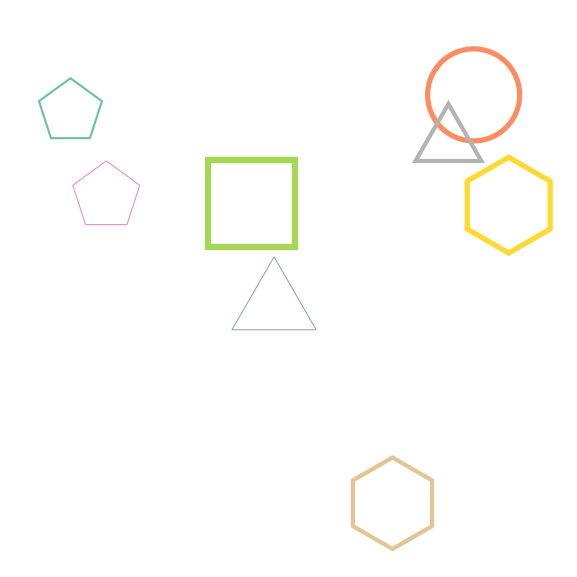[{"shape": "pentagon", "thickness": 1, "radius": 0.29, "center": [0.122, 0.806]}, {"shape": "circle", "thickness": 2.5, "radius": 0.4, "center": [0.82, 0.835]}, {"shape": "triangle", "thickness": 0.5, "radius": 0.42, "center": [0.475, 0.47]}, {"shape": "pentagon", "thickness": 0.5, "radius": 0.3, "center": [0.184, 0.66]}, {"shape": "square", "thickness": 3, "radius": 0.38, "center": [0.436, 0.647]}, {"shape": "hexagon", "thickness": 2.5, "radius": 0.41, "center": [0.881, 0.644]}, {"shape": "hexagon", "thickness": 2, "radius": 0.4, "center": [0.68, 0.128]}, {"shape": "triangle", "thickness": 2, "radius": 0.33, "center": [0.776, 0.753]}]